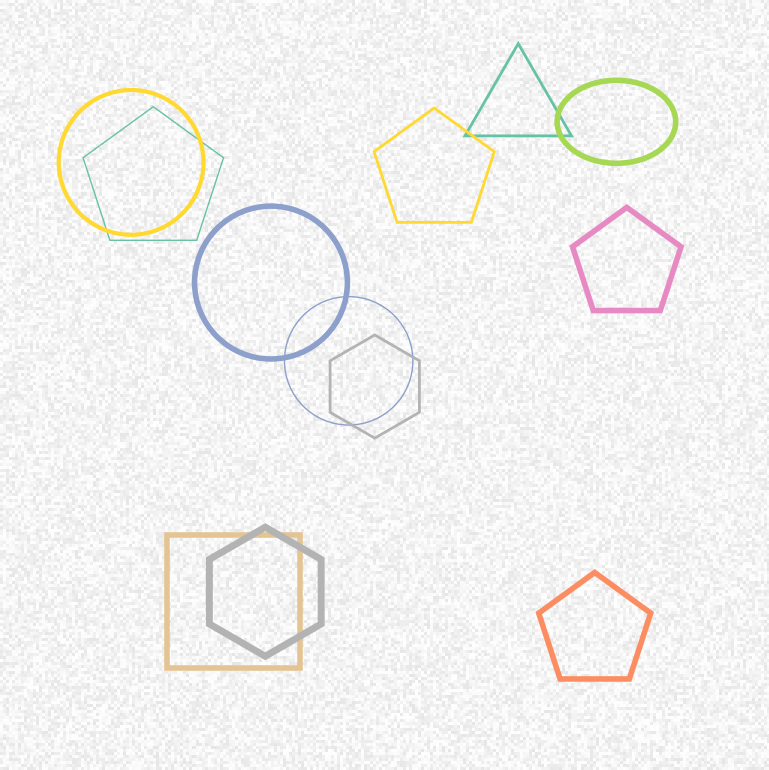[{"shape": "triangle", "thickness": 1, "radius": 0.4, "center": [0.673, 0.864]}, {"shape": "pentagon", "thickness": 0.5, "radius": 0.48, "center": [0.199, 0.766]}, {"shape": "pentagon", "thickness": 2, "radius": 0.38, "center": [0.772, 0.18]}, {"shape": "circle", "thickness": 0.5, "radius": 0.42, "center": [0.453, 0.531]}, {"shape": "circle", "thickness": 2, "radius": 0.5, "center": [0.352, 0.633]}, {"shape": "pentagon", "thickness": 2, "radius": 0.37, "center": [0.814, 0.657]}, {"shape": "oval", "thickness": 2, "radius": 0.38, "center": [0.801, 0.842]}, {"shape": "pentagon", "thickness": 1, "radius": 0.41, "center": [0.564, 0.778]}, {"shape": "circle", "thickness": 1.5, "radius": 0.47, "center": [0.17, 0.789]}, {"shape": "square", "thickness": 2, "radius": 0.43, "center": [0.303, 0.219]}, {"shape": "hexagon", "thickness": 2.5, "radius": 0.42, "center": [0.344, 0.232]}, {"shape": "hexagon", "thickness": 1, "radius": 0.33, "center": [0.487, 0.498]}]